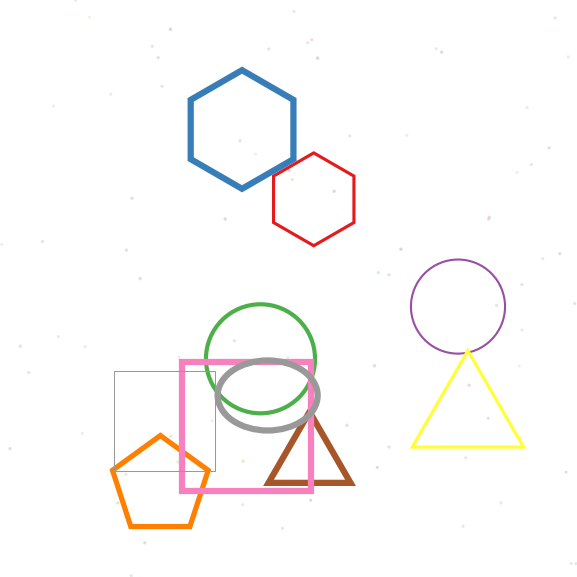[{"shape": "hexagon", "thickness": 1.5, "radius": 0.4, "center": [0.543, 0.654]}, {"shape": "hexagon", "thickness": 3, "radius": 0.51, "center": [0.419, 0.775]}, {"shape": "circle", "thickness": 2, "radius": 0.47, "center": [0.451, 0.378]}, {"shape": "circle", "thickness": 1, "radius": 0.41, "center": [0.793, 0.468]}, {"shape": "pentagon", "thickness": 2.5, "radius": 0.44, "center": [0.278, 0.158]}, {"shape": "triangle", "thickness": 1.5, "radius": 0.56, "center": [0.81, 0.281]}, {"shape": "triangle", "thickness": 3, "radius": 0.41, "center": [0.536, 0.204]}, {"shape": "square", "thickness": 3, "radius": 0.56, "center": [0.427, 0.26]}, {"shape": "square", "thickness": 0.5, "radius": 0.44, "center": [0.284, 0.27]}, {"shape": "oval", "thickness": 3, "radius": 0.43, "center": [0.463, 0.314]}]